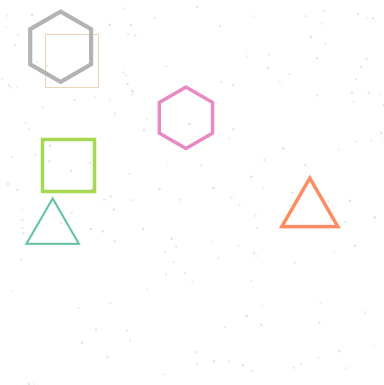[{"shape": "triangle", "thickness": 1.5, "radius": 0.39, "center": [0.137, 0.406]}, {"shape": "triangle", "thickness": 2.5, "radius": 0.42, "center": [0.805, 0.453]}, {"shape": "hexagon", "thickness": 2.5, "radius": 0.4, "center": [0.483, 0.694]}, {"shape": "square", "thickness": 2.5, "radius": 0.34, "center": [0.177, 0.571]}, {"shape": "square", "thickness": 0.5, "radius": 0.34, "center": [0.185, 0.843]}, {"shape": "hexagon", "thickness": 3, "radius": 0.46, "center": [0.158, 0.879]}]